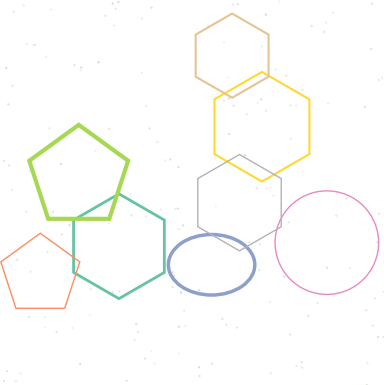[{"shape": "hexagon", "thickness": 2, "radius": 0.68, "center": [0.309, 0.36]}, {"shape": "pentagon", "thickness": 1, "radius": 0.54, "center": [0.105, 0.286]}, {"shape": "oval", "thickness": 2.5, "radius": 0.56, "center": [0.55, 0.312]}, {"shape": "circle", "thickness": 1, "radius": 0.67, "center": [0.849, 0.37]}, {"shape": "pentagon", "thickness": 3, "radius": 0.67, "center": [0.204, 0.541]}, {"shape": "hexagon", "thickness": 1.5, "radius": 0.71, "center": [0.68, 0.671]}, {"shape": "hexagon", "thickness": 1.5, "radius": 0.55, "center": [0.603, 0.855]}, {"shape": "hexagon", "thickness": 1, "radius": 0.63, "center": [0.622, 0.474]}]